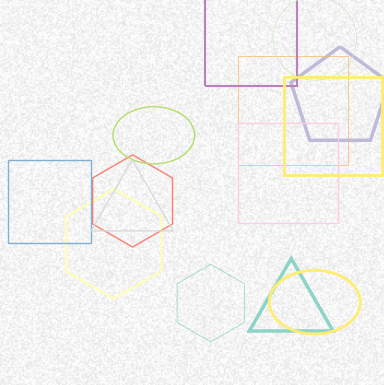[{"shape": "hexagon", "thickness": 0.5, "radius": 0.5, "center": [0.547, 0.213]}, {"shape": "triangle", "thickness": 2.5, "radius": 0.63, "center": [0.756, 0.203]}, {"shape": "hexagon", "thickness": 1.5, "radius": 0.71, "center": [0.296, 0.367]}, {"shape": "pentagon", "thickness": 2.5, "radius": 0.67, "center": [0.883, 0.744]}, {"shape": "hexagon", "thickness": 1, "radius": 0.6, "center": [0.344, 0.478]}, {"shape": "square", "thickness": 1, "radius": 0.54, "center": [0.129, 0.476]}, {"shape": "square", "thickness": 0.5, "radius": 0.71, "center": [0.762, 0.713]}, {"shape": "oval", "thickness": 1, "radius": 0.53, "center": [0.4, 0.649]}, {"shape": "square", "thickness": 1, "radius": 0.65, "center": [0.749, 0.55]}, {"shape": "triangle", "thickness": 1, "radius": 0.62, "center": [0.344, 0.462]}, {"shape": "square", "thickness": 1.5, "radius": 0.6, "center": [0.652, 0.895]}, {"shape": "circle", "thickness": 0.5, "radius": 0.54, "center": [0.817, 0.9]}, {"shape": "oval", "thickness": 2, "radius": 0.59, "center": [0.818, 0.215]}, {"shape": "square", "thickness": 2, "radius": 0.63, "center": [0.865, 0.672]}]